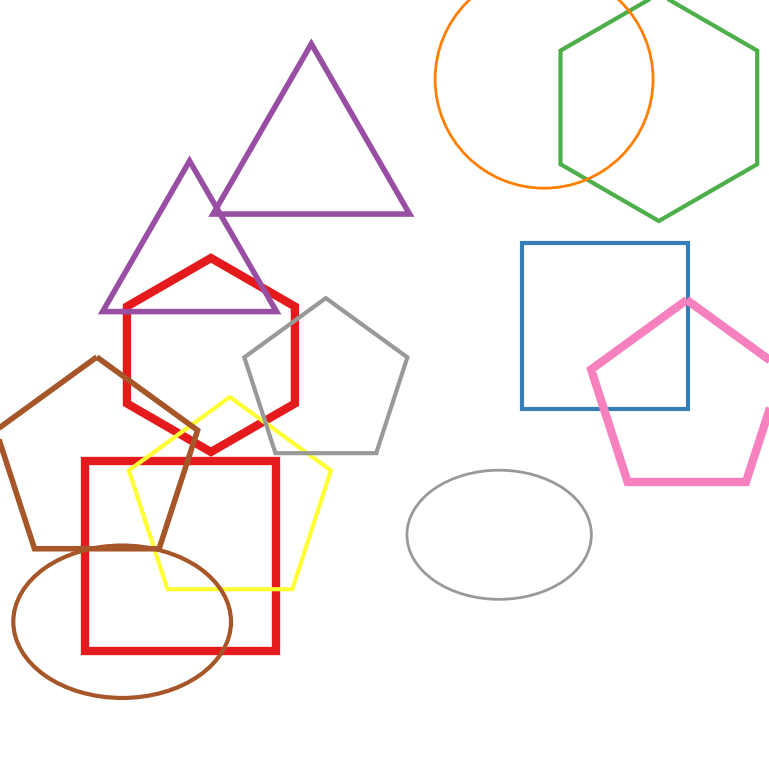[{"shape": "hexagon", "thickness": 3, "radius": 0.63, "center": [0.274, 0.539]}, {"shape": "square", "thickness": 3, "radius": 0.62, "center": [0.234, 0.278]}, {"shape": "square", "thickness": 1.5, "radius": 0.54, "center": [0.786, 0.577]}, {"shape": "hexagon", "thickness": 1.5, "radius": 0.74, "center": [0.856, 0.86]}, {"shape": "triangle", "thickness": 2, "radius": 0.74, "center": [0.404, 0.796]}, {"shape": "triangle", "thickness": 2, "radius": 0.65, "center": [0.246, 0.661]}, {"shape": "circle", "thickness": 1, "radius": 0.71, "center": [0.707, 0.897]}, {"shape": "pentagon", "thickness": 1.5, "radius": 0.69, "center": [0.299, 0.346]}, {"shape": "oval", "thickness": 1.5, "radius": 0.71, "center": [0.159, 0.193]}, {"shape": "pentagon", "thickness": 2, "radius": 0.69, "center": [0.126, 0.399]}, {"shape": "pentagon", "thickness": 3, "radius": 0.65, "center": [0.892, 0.48]}, {"shape": "pentagon", "thickness": 1.5, "radius": 0.56, "center": [0.423, 0.502]}, {"shape": "oval", "thickness": 1, "radius": 0.6, "center": [0.648, 0.305]}]